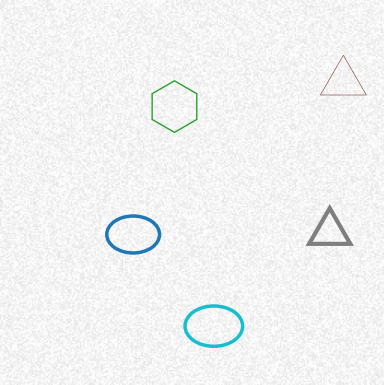[{"shape": "oval", "thickness": 2.5, "radius": 0.34, "center": [0.346, 0.391]}, {"shape": "hexagon", "thickness": 1, "radius": 0.33, "center": [0.453, 0.723]}, {"shape": "triangle", "thickness": 0.5, "radius": 0.34, "center": [0.892, 0.788]}, {"shape": "triangle", "thickness": 3, "radius": 0.31, "center": [0.856, 0.398]}, {"shape": "oval", "thickness": 2.5, "radius": 0.37, "center": [0.555, 0.153]}]